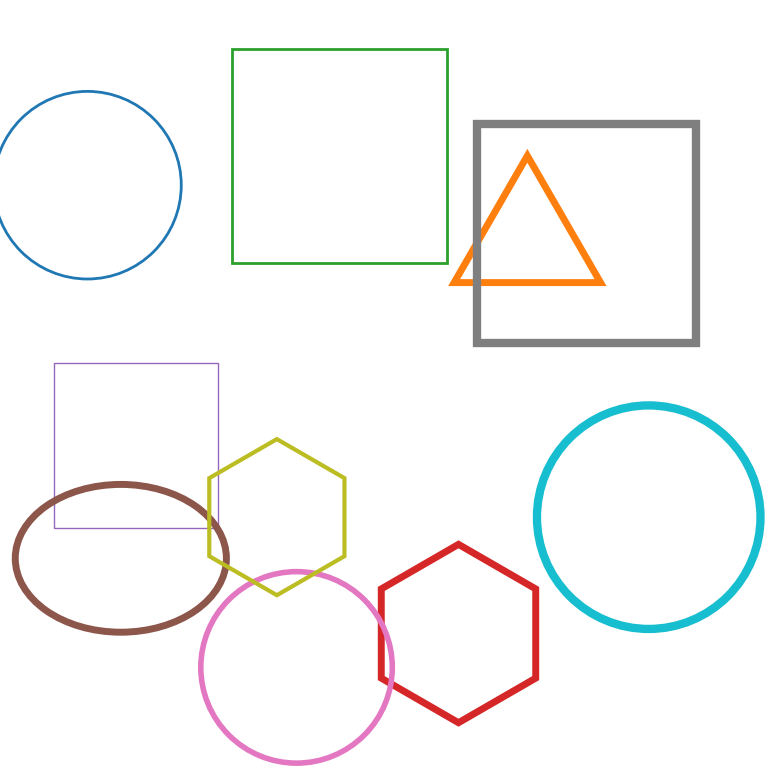[{"shape": "circle", "thickness": 1, "radius": 0.61, "center": [0.114, 0.759]}, {"shape": "triangle", "thickness": 2.5, "radius": 0.55, "center": [0.685, 0.688]}, {"shape": "square", "thickness": 1, "radius": 0.7, "center": [0.441, 0.798]}, {"shape": "hexagon", "thickness": 2.5, "radius": 0.58, "center": [0.595, 0.177]}, {"shape": "square", "thickness": 0.5, "radius": 0.54, "center": [0.177, 0.422]}, {"shape": "oval", "thickness": 2.5, "radius": 0.69, "center": [0.157, 0.275]}, {"shape": "circle", "thickness": 2, "radius": 0.62, "center": [0.385, 0.133]}, {"shape": "square", "thickness": 3, "radius": 0.71, "center": [0.761, 0.697]}, {"shape": "hexagon", "thickness": 1.5, "radius": 0.51, "center": [0.36, 0.328]}, {"shape": "circle", "thickness": 3, "radius": 0.73, "center": [0.843, 0.328]}]